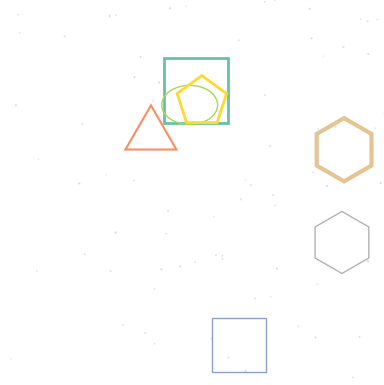[{"shape": "square", "thickness": 2, "radius": 0.42, "center": [0.509, 0.766]}, {"shape": "triangle", "thickness": 1.5, "radius": 0.38, "center": [0.392, 0.65]}, {"shape": "square", "thickness": 1, "radius": 0.35, "center": [0.621, 0.104]}, {"shape": "oval", "thickness": 1, "radius": 0.36, "center": [0.493, 0.728]}, {"shape": "pentagon", "thickness": 2, "radius": 0.34, "center": [0.524, 0.736]}, {"shape": "hexagon", "thickness": 3, "radius": 0.41, "center": [0.894, 0.611]}, {"shape": "hexagon", "thickness": 1, "radius": 0.4, "center": [0.888, 0.37]}]